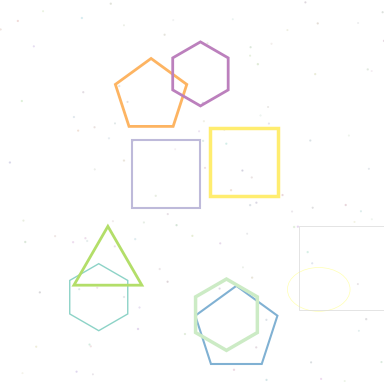[{"shape": "hexagon", "thickness": 1, "radius": 0.43, "center": [0.256, 0.228]}, {"shape": "oval", "thickness": 0.5, "radius": 0.41, "center": [0.828, 0.248]}, {"shape": "square", "thickness": 1.5, "radius": 0.44, "center": [0.431, 0.548]}, {"shape": "pentagon", "thickness": 1.5, "radius": 0.56, "center": [0.614, 0.145]}, {"shape": "pentagon", "thickness": 2, "radius": 0.49, "center": [0.392, 0.751]}, {"shape": "triangle", "thickness": 2, "radius": 0.51, "center": [0.28, 0.31]}, {"shape": "square", "thickness": 0.5, "radius": 0.55, "center": [0.887, 0.304]}, {"shape": "hexagon", "thickness": 2, "radius": 0.42, "center": [0.521, 0.808]}, {"shape": "hexagon", "thickness": 2.5, "radius": 0.46, "center": [0.588, 0.183]}, {"shape": "square", "thickness": 2.5, "radius": 0.44, "center": [0.634, 0.579]}]